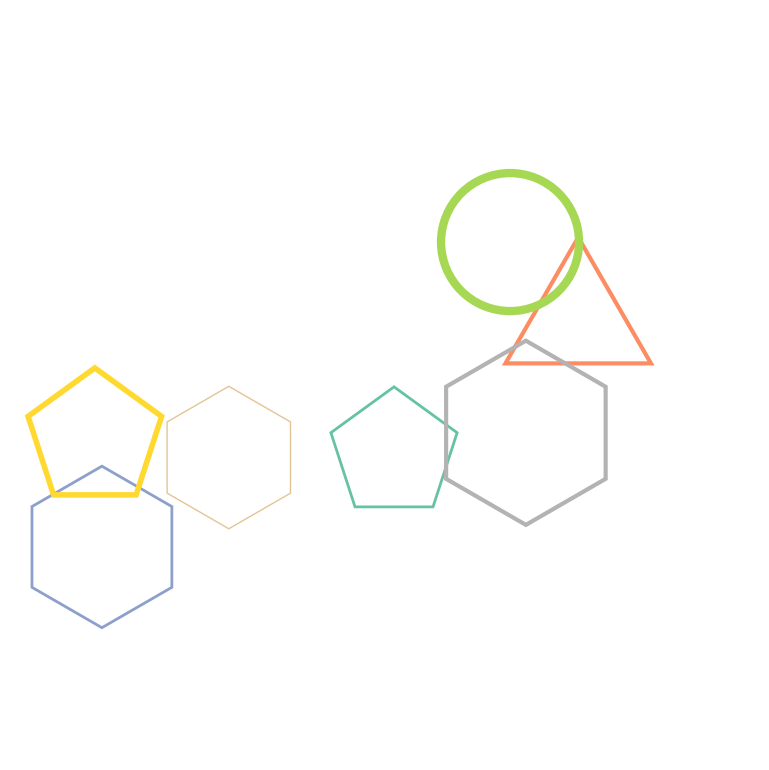[{"shape": "pentagon", "thickness": 1, "radius": 0.43, "center": [0.512, 0.411]}, {"shape": "triangle", "thickness": 1.5, "radius": 0.55, "center": [0.751, 0.583]}, {"shape": "hexagon", "thickness": 1, "radius": 0.52, "center": [0.132, 0.29]}, {"shape": "circle", "thickness": 3, "radius": 0.45, "center": [0.662, 0.686]}, {"shape": "pentagon", "thickness": 2, "radius": 0.46, "center": [0.123, 0.431]}, {"shape": "hexagon", "thickness": 0.5, "radius": 0.46, "center": [0.297, 0.406]}, {"shape": "hexagon", "thickness": 1.5, "radius": 0.6, "center": [0.683, 0.438]}]